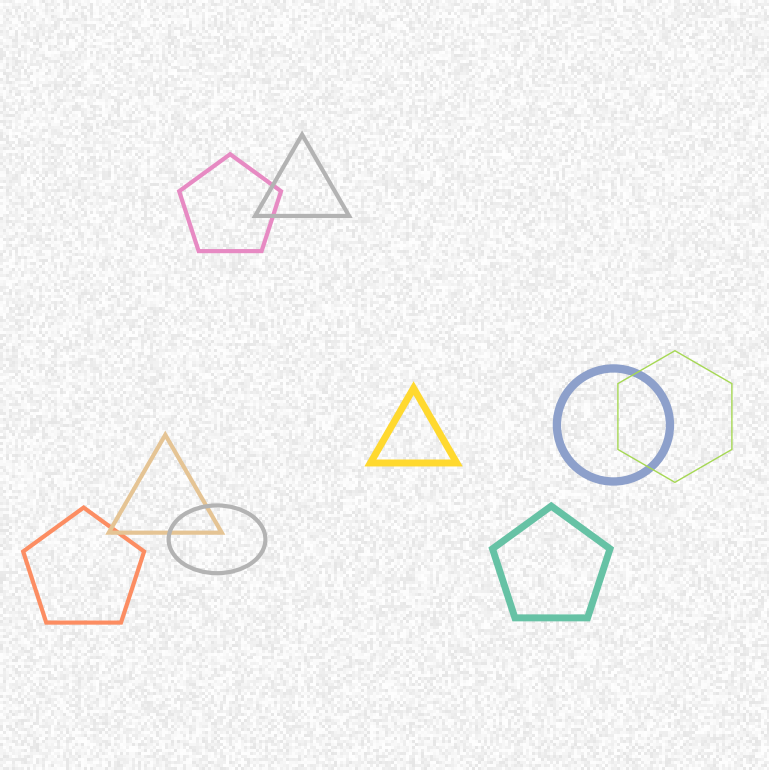[{"shape": "pentagon", "thickness": 2.5, "radius": 0.4, "center": [0.716, 0.262]}, {"shape": "pentagon", "thickness": 1.5, "radius": 0.41, "center": [0.109, 0.258]}, {"shape": "circle", "thickness": 3, "radius": 0.37, "center": [0.797, 0.448]}, {"shape": "pentagon", "thickness": 1.5, "radius": 0.35, "center": [0.299, 0.73]}, {"shape": "hexagon", "thickness": 0.5, "radius": 0.43, "center": [0.876, 0.459]}, {"shape": "triangle", "thickness": 2.5, "radius": 0.32, "center": [0.537, 0.431]}, {"shape": "triangle", "thickness": 1.5, "radius": 0.42, "center": [0.215, 0.351]}, {"shape": "oval", "thickness": 1.5, "radius": 0.31, "center": [0.282, 0.3]}, {"shape": "triangle", "thickness": 1.5, "radius": 0.35, "center": [0.392, 0.755]}]